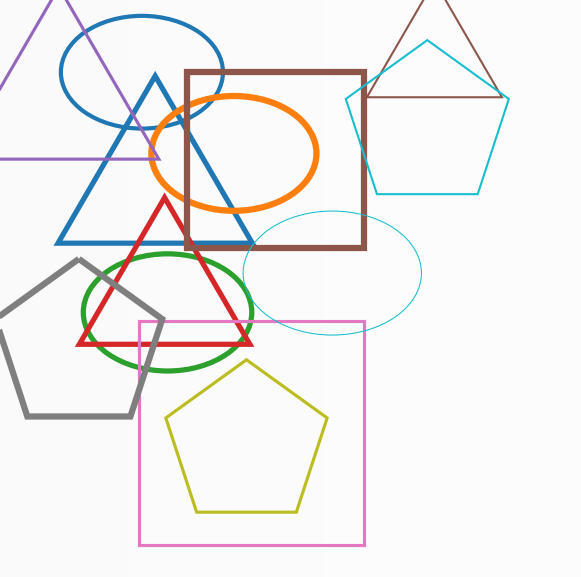[{"shape": "oval", "thickness": 2, "radius": 0.7, "center": [0.244, 0.874]}, {"shape": "triangle", "thickness": 2.5, "radius": 0.96, "center": [0.267, 0.675]}, {"shape": "oval", "thickness": 3, "radius": 0.71, "center": [0.402, 0.734]}, {"shape": "oval", "thickness": 2.5, "radius": 0.72, "center": [0.288, 0.458]}, {"shape": "triangle", "thickness": 2.5, "radius": 0.85, "center": [0.283, 0.488]}, {"shape": "triangle", "thickness": 1.5, "radius": 0.99, "center": [0.101, 0.823]}, {"shape": "square", "thickness": 3, "radius": 0.76, "center": [0.474, 0.722]}, {"shape": "triangle", "thickness": 1, "radius": 0.67, "center": [0.747, 0.898]}, {"shape": "square", "thickness": 1.5, "radius": 0.97, "center": [0.433, 0.25]}, {"shape": "pentagon", "thickness": 3, "radius": 0.75, "center": [0.136, 0.4]}, {"shape": "pentagon", "thickness": 1.5, "radius": 0.73, "center": [0.424, 0.23]}, {"shape": "oval", "thickness": 0.5, "radius": 0.77, "center": [0.572, 0.526]}, {"shape": "pentagon", "thickness": 1, "radius": 0.74, "center": [0.735, 0.782]}]